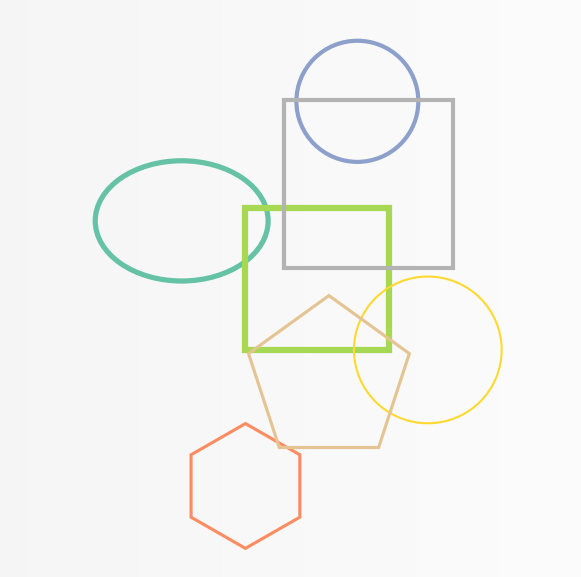[{"shape": "oval", "thickness": 2.5, "radius": 0.74, "center": [0.313, 0.617]}, {"shape": "hexagon", "thickness": 1.5, "radius": 0.54, "center": [0.422, 0.158]}, {"shape": "circle", "thickness": 2, "radius": 0.52, "center": [0.615, 0.824]}, {"shape": "square", "thickness": 3, "radius": 0.62, "center": [0.545, 0.516]}, {"shape": "circle", "thickness": 1, "radius": 0.64, "center": [0.736, 0.393]}, {"shape": "pentagon", "thickness": 1.5, "radius": 0.73, "center": [0.566, 0.342]}, {"shape": "square", "thickness": 2, "radius": 0.73, "center": [0.635, 0.681]}]